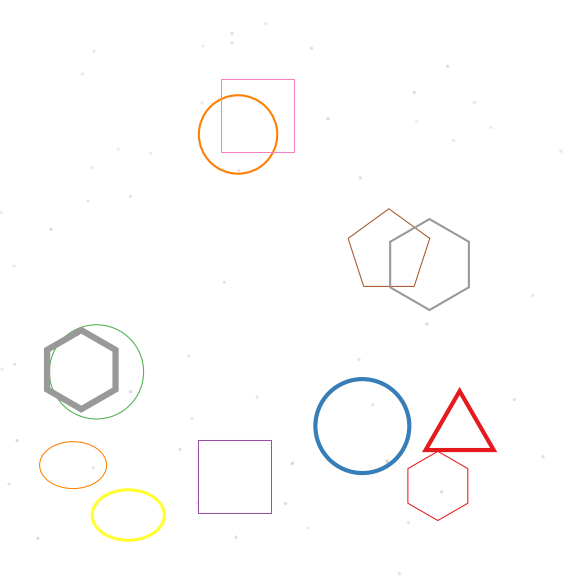[{"shape": "triangle", "thickness": 2, "radius": 0.34, "center": [0.796, 0.254]}, {"shape": "hexagon", "thickness": 0.5, "radius": 0.3, "center": [0.758, 0.158]}, {"shape": "circle", "thickness": 2, "radius": 0.41, "center": [0.627, 0.261]}, {"shape": "circle", "thickness": 0.5, "radius": 0.41, "center": [0.167, 0.355]}, {"shape": "square", "thickness": 0.5, "radius": 0.32, "center": [0.406, 0.174]}, {"shape": "oval", "thickness": 0.5, "radius": 0.29, "center": [0.127, 0.194]}, {"shape": "circle", "thickness": 1, "radius": 0.34, "center": [0.412, 0.766]}, {"shape": "oval", "thickness": 1.5, "radius": 0.31, "center": [0.222, 0.107]}, {"shape": "pentagon", "thickness": 0.5, "radius": 0.37, "center": [0.673, 0.563]}, {"shape": "square", "thickness": 0.5, "radius": 0.32, "center": [0.445, 0.799]}, {"shape": "hexagon", "thickness": 3, "radius": 0.34, "center": [0.141, 0.359]}, {"shape": "hexagon", "thickness": 1, "radius": 0.39, "center": [0.744, 0.541]}]